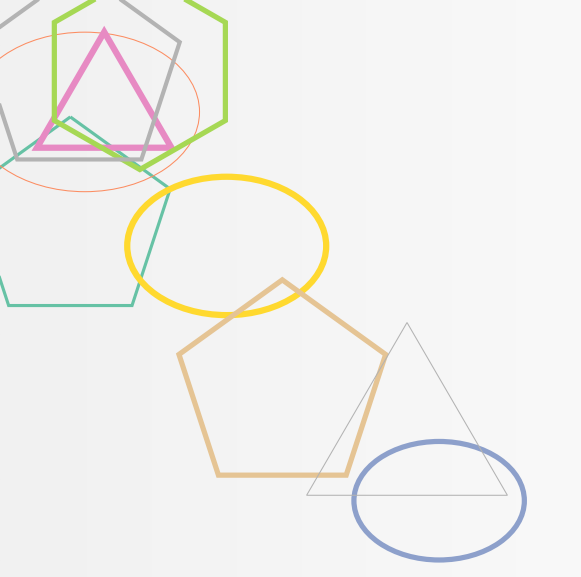[{"shape": "pentagon", "thickness": 1.5, "radius": 0.9, "center": [0.121, 0.616]}, {"shape": "oval", "thickness": 0.5, "radius": 0.99, "center": [0.146, 0.805]}, {"shape": "oval", "thickness": 2.5, "radius": 0.73, "center": [0.756, 0.132]}, {"shape": "triangle", "thickness": 3, "radius": 0.67, "center": [0.179, 0.81]}, {"shape": "hexagon", "thickness": 2.5, "radius": 0.85, "center": [0.241, 0.875]}, {"shape": "oval", "thickness": 3, "radius": 0.86, "center": [0.39, 0.573]}, {"shape": "pentagon", "thickness": 2.5, "radius": 0.93, "center": [0.486, 0.328]}, {"shape": "pentagon", "thickness": 2, "radius": 0.91, "center": [0.136, 0.87]}, {"shape": "triangle", "thickness": 0.5, "radius": 1.0, "center": [0.7, 0.241]}]